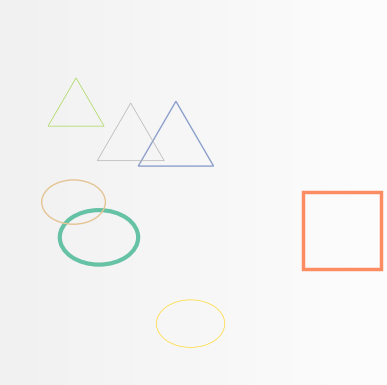[{"shape": "oval", "thickness": 3, "radius": 0.51, "center": [0.255, 0.383]}, {"shape": "square", "thickness": 2.5, "radius": 0.5, "center": [0.883, 0.402]}, {"shape": "triangle", "thickness": 1, "radius": 0.56, "center": [0.454, 0.625]}, {"shape": "triangle", "thickness": 0.5, "radius": 0.42, "center": [0.196, 0.714]}, {"shape": "oval", "thickness": 0.5, "radius": 0.44, "center": [0.492, 0.159]}, {"shape": "oval", "thickness": 1, "radius": 0.41, "center": [0.19, 0.475]}, {"shape": "triangle", "thickness": 0.5, "radius": 0.5, "center": [0.337, 0.633]}]